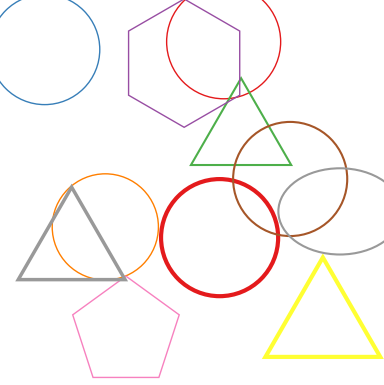[{"shape": "circle", "thickness": 1, "radius": 0.74, "center": [0.581, 0.892]}, {"shape": "circle", "thickness": 3, "radius": 0.76, "center": [0.57, 0.383]}, {"shape": "circle", "thickness": 1, "radius": 0.72, "center": [0.116, 0.871]}, {"shape": "triangle", "thickness": 1.5, "radius": 0.75, "center": [0.626, 0.647]}, {"shape": "hexagon", "thickness": 1, "radius": 0.83, "center": [0.478, 0.836]}, {"shape": "circle", "thickness": 1, "radius": 0.69, "center": [0.274, 0.411]}, {"shape": "triangle", "thickness": 3, "radius": 0.86, "center": [0.839, 0.159]}, {"shape": "circle", "thickness": 1.5, "radius": 0.74, "center": [0.754, 0.535]}, {"shape": "pentagon", "thickness": 1, "radius": 0.73, "center": [0.327, 0.137]}, {"shape": "oval", "thickness": 1.5, "radius": 0.8, "center": [0.883, 0.451]}, {"shape": "triangle", "thickness": 2.5, "radius": 0.8, "center": [0.186, 0.354]}]